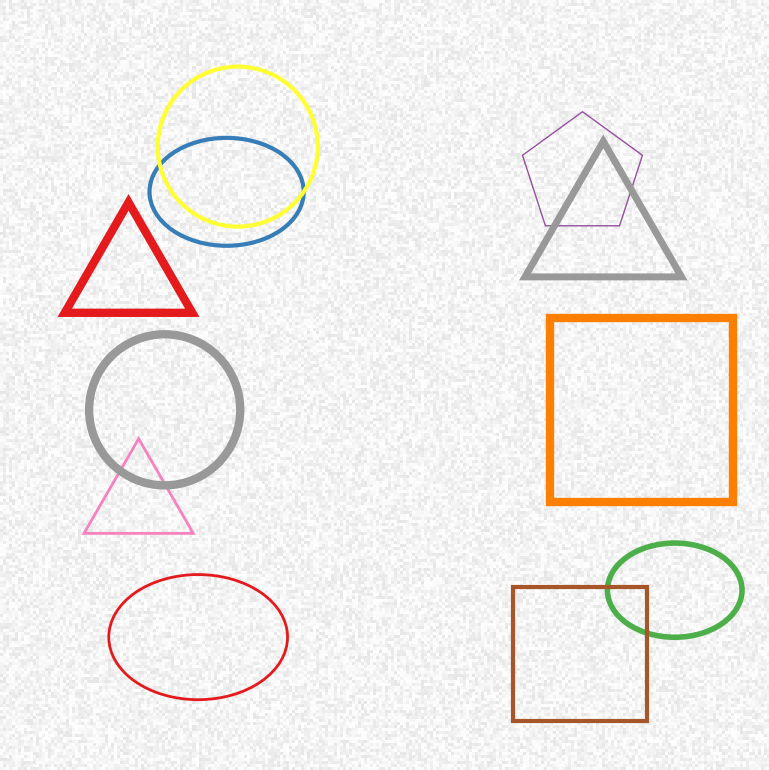[{"shape": "triangle", "thickness": 3, "radius": 0.48, "center": [0.167, 0.642]}, {"shape": "oval", "thickness": 1, "radius": 0.58, "center": [0.257, 0.173]}, {"shape": "oval", "thickness": 1.5, "radius": 0.5, "center": [0.294, 0.751]}, {"shape": "oval", "thickness": 2, "radius": 0.44, "center": [0.876, 0.234]}, {"shape": "pentagon", "thickness": 0.5, "radius": 0.41, "center": [0.756, 0.773]}, {"shape": "square", "thickness": 3, "radius": 0.6, "center": [0.833, 0.468]}, {"shape": "circle", "thickness": 1.5, "radius": 0.52, "center": [0.309, 0.81]}, {"shape": "square", "thickness": 1.5, "radius": 0.43, "center": [0.753, 0.151]}, {"shape": "triangle", "thickness": 1, "radius": 0.41, "center": [0.18, 0.348]}, {"shape": "circle", "thickness": 3, "radius": 0.49, "center": [0.214, 0.468]}, {"shape": "triangle", "thickness": 2.5, "radius": 0.59, "center": [0.784, 0.699]}]